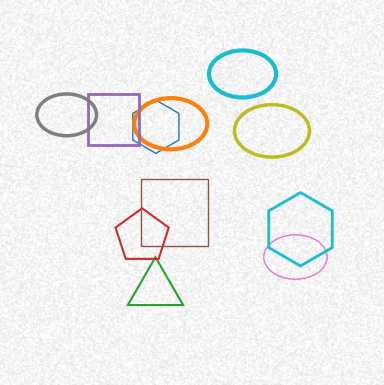[{"shape": "hexagon", "thickness": 1, "radius": 0.35, "center": [0.405, 0.671]}, {"shape": "oval", "thickness": 3, "radius": 0.47, "center": [0.444, 0.679]}, {"shape": "triangle", "thickness": 1.5, "radius": 0.41, "center": [0.404, 0.249]}, {"shape": "pentagon", "thickness": 1.5, "radius": 0.36, "center": [0.369, 0.386]}, {"shape": "square", "thickness": 2, "radius": 0.34, "center": [0.295, 0.69]}, {"shape": "square", "thickness": 1, "radius": 0.44, "center": [0.454, 0.448]}, {"shape": "oval", "thickness": 1, "radius": 0.41, "center": [0.767, 0.332]}, {"shape": "oval", "thickness": 2.5, "radius": 0.39, "center": [0.173, 0.702]}, {"shape": "oval", "thickness": 2.5, "radius": 0.49, "center": [0.706, 0.66]}, {"shape": "hexagon", "thickness": 2, "radius": 0.48, "center": [0.781, 0.405]}, {"shape": "oval", "thickness": 3, "radius": 0.44, "center": [0.63, 0.808]}]